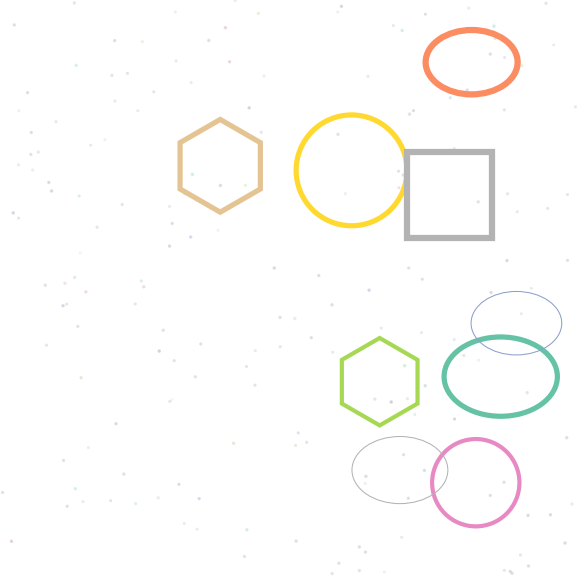[{"shape": "oval", "thickness": 2.5, "radius": 0.49, "center": [0.867, 0.347]}, {"shape": "oval", "thickness": 3, "radius": 0.4, "center": [0.817, 0.891]}, {"shape": "oval", "thickness": 0.5, "radius": 0.39, "center": [0.894, 0.439]}, {"shape": "circle", "thickness": 2, "radius": 0.38, "center": [0.824, 0.163]}, {"shape": "hexagon", "thickness": 2, "radius": 0.38, "center": [0.657, 0.338]}, {"shape": "circle", "thickness": 2.5, "radius": 0.48, "center": [0.609, 0.704]}, {"shape": "hexagon", "thickness": 2.5, "radius": 0.4, "center": [0.381, 0.712]}, {"shape": "square", "thickness": 3, "radius": 0.37, "center": [0.778, 0.662]}, {"shape": "oval", "thickness": 0.5, "radius": 0.42, "center": [0.692, 0.185]}]